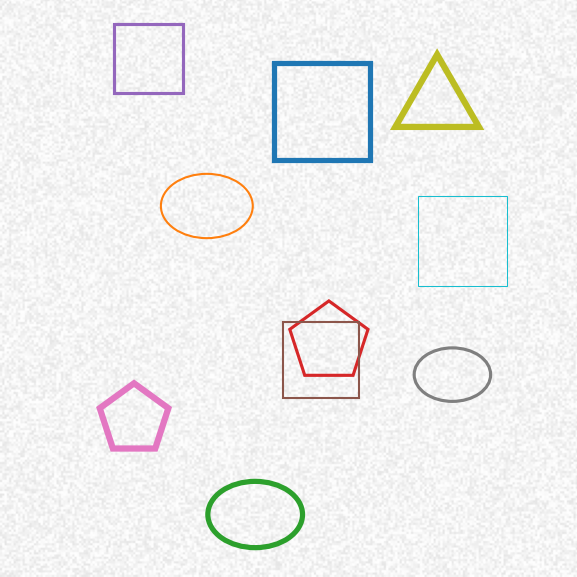[{"shape": "square", "thickness": 2.5, "radius": 0.42, "center": [0.558, 0.806]}, {"shape": "oval", "thickness": 1, "radius": 0.4, "center": [0.358, 0.642]}, {"shape": "oval", "thickness": 2.5, "radius": 0.41, "center": [0.442, 0.108]}, {"shape": "pentagon", "thickness": 1.5, "radius": 0.36, "center": [0.57, 0.407]}, {"shape": "square", "thickness": 1.5, "radius": 0.3, "center": [0.257, 0.897]}, {"shape": "square", "thickness": 1, "radius": 0.33, "center": [0.556, 0.376]}, {"shape": "pentagon", "thickness": 3, "radius": 0.31, "center": [0.232, 0.273]}, {"shape": "oval", "thickness": 1.5, "radius": 0.33, "center": [0.783, 0.35]}, {"shape": "triangle", "thickness": 3, "radius": 0.42, "center": [0.757, 0.821]}, {"shape": "square", "thickness": 0.5, "radius": 0.39, "center": [0.801, 0.582]}]